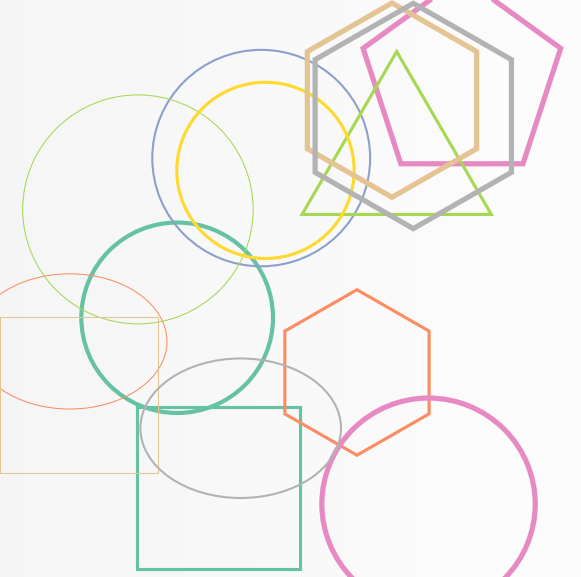[{"shape": "square", "thickness": 1.5, "radius": 0.7, "center": [0.376, 0.154]}, {"shape": "circle", "thickness": 2, "radius": 0.82, "center": [0.305, 0.449]}, {"shape": "oval", "thickness": 0.5, "radius": 0.84, "center": [0.12, 0.408]}, {"shape": "hexagon", "thickness": 1.5, "radius": 0.72, "center": [0.614, 0.354]}, {"shape": "circle", "thickness": 1, "radius": 0.94, "center": [0.449, 0.725]}, {"shape": "circle", "thickness": 2.5, "radius": 0.92, "center": [0.737, 0.126]}, {"shape": "pentagon", "thickness": 2.5, "radius": 0.89, "center": [0.795, 0.86]}, {"shape": "triangle", "thickness": 1.5, "radius": 0.94, "center": [0.682, 0.722]}, {"shape": "circle", "thickness": 0.5, "radius": 0.99, "center": [0.237, 0.637]}, {"shape": "circle", "thickness": 1.5, "radius": 0.76, "center": [0.457, 0.704]}, {"shape": "square", "thickness": 0.5, "radius": 0.68, "center": [0.136, 0.315]}, {"shape": "hexagon", "thickness": 2.5, "radius": 0.84, "center": [0.674, 0.826]}, {"shape": "hexagon", "thickness": 2.5, "radius": 0.98, "center": [0.711, 0.798]}, {"shape": "oval", "thickness": 1, "radius": 0.86, "center": [0.414, 0.258]}]